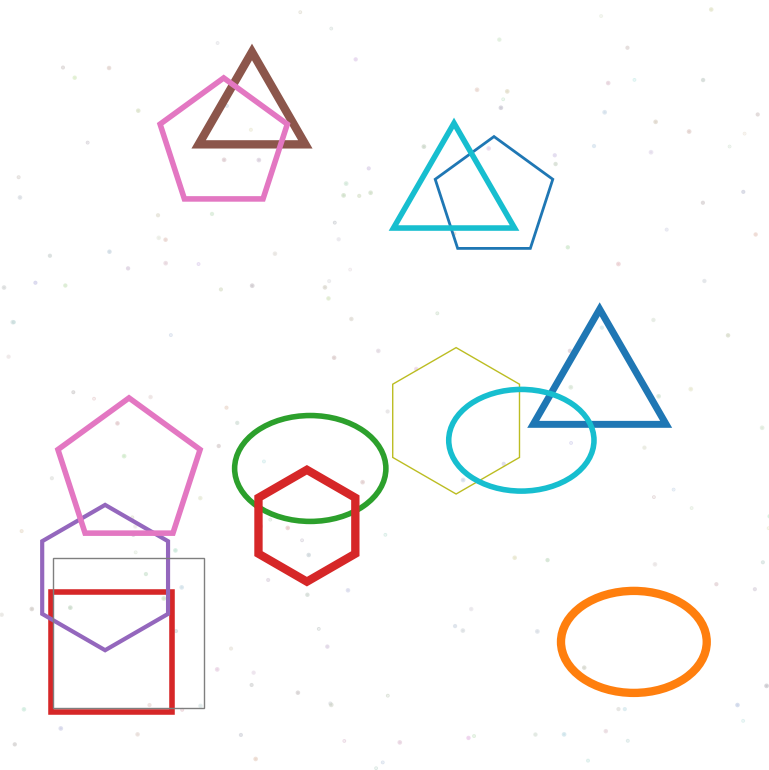[{"shape": "pentagon", "thickness": 1, "radius": 0.4, "center": [0.642, 0.742]}, {"shape": "triangle", "thickness": 2.5, "radius": 0.5, "center": [0.779, 0.499]}, {"shape": "oval", "thickness": 3, "radius": 0.47, "center": [0.823, 0.166]}, {"shape": "oval", "thickness": 2, "radius": 0.49, "center": [0.403, 0.392]}, {"shape": "square", "thickness": 2, "radius": 0.39, "center": [0.145, 0.153]}, {"shape": "hexagon", "thickness": 3, "radius": 0.36, "center": [0.399, 0.317]}, {"shape": "hexagon", "thickness": 1.5, "radius": 0.47, "center": [0.137, 0.25]}, {"shape": "triangle", "thickness": 3, "radius": 0.4, "center": [0.327, 0.853]}, {"shape": "pentagon", "thickness": 2, "radius": 0.43, "center": [0.291, 0.812]}, {"shape": "pentagon", "thickness": 2, "radius": 0.49, "center": [0.168, 0.386]}, {"shape": "square", "thickness": 0.5, "radius": 0.49, "center": [0.167, 0.178]}, {"shape": "hexagon", "thickness": 0.5, "radius": 0.48, "center": [0.592, 0.453]}, {"shape": "oval", "thickness": 2, "radius": 0.47, "center": [0.677, 0.428]}, {"shape": "triangle", "thickness": 2, "radius": 0.45, "center": [0.59, 0.749]}]